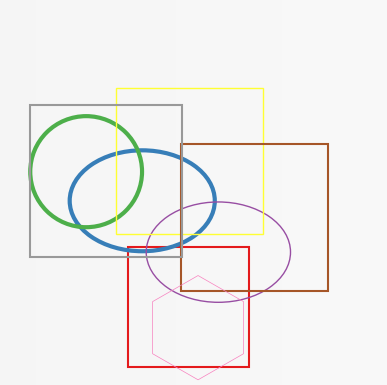[{"shape": "square", "thickness": 1.5, "radius": 0.78, "center": [0.487, 0.202]}, {"shape": "oval", "thickness": 3, "radius": 0.94, "center": [0.367, 0.478]}, {"shape": "circle", "thickness": 3, "radius": 0.72, "center": [0.222, 0.554]}, {"shape": "oval", "thickness": 1, "radius": 0.93, "center": [0.564, 0.345]}, {"shape": "square", "thickness": 1, "radius": 0.95, "center": [0.489, 0.581]}, {"shape": "square", "thickness": 1.5, "radius": 0.95, "center": [0.656, 0.435]}, {"shape": "hexagon", "thickness": 0.5, "radius": 0.68, "center": [0.511, 0.149]}, {"shape": "square", "thickness": 1.5, "radius": 0.98, "center": [0.273, 0.53]}]